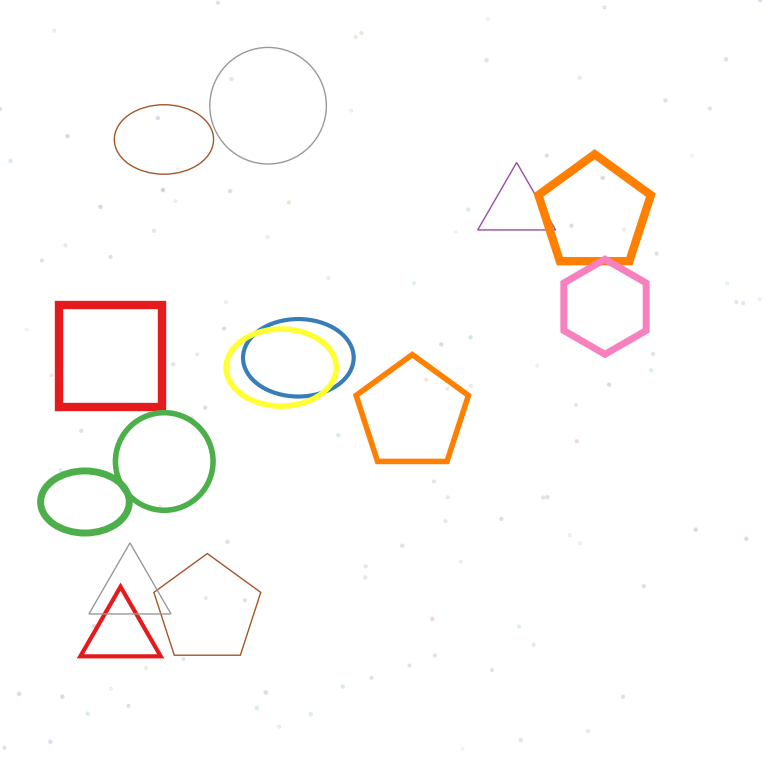[{"shape": "square", "thickness": 3, "radius": 0.33, "center": [0.143, 0.538]}, {"shape": "triangle", "thickness": 1.5, "radius": 0.3, "center": [0.157, 0.178]}, {"shape": "oval", "thickness": 1.5, "radius": 0.36, "center": [0.387, 0.535]}, {"shape": "oval", "thickness": 2.5, "radius": 0.29, "center": [0.11, 0.348]}, {"shape": "circle", "thickness": 2, "radius": 0.32, "center": [0.213, 0.401]}, {"shape": "triangle", "thickness": 0.5, "radius": 0.29, "center": [0.671, 0.731]}, {"shape": "pentagon", "thickness": 2, "radius": 0.38, "center": [0.535, 0.463]}, {"shape": "pentagon", "thickness": 3, "radius": 0.38, "center": [0.772, 0.723]}, {"shape": "oval", "thickness": 2, "radius": 0.36, "center": [0.365, 0.523]}, {"shape": "pentagon", "thickness": 0.5, "radius": 0.36, "center": [0.269, 0.208]}, {"shape": "oval", "thickness": 0.5, "radius": 0.32, "center": [0.213, 0.819]}, {"shape": "hexagon", "thickness": 2.5, "radius": 0.31, "center": [0.786, 0.602]}, {"shape": "circle", "thickness": 0.5, "radius": 0.38, "center": [0.348, 0.863]}, {"shape": "triangle", "thickness": 0.5, "radius": 0.31, "center": [0.169, 0.233]}]